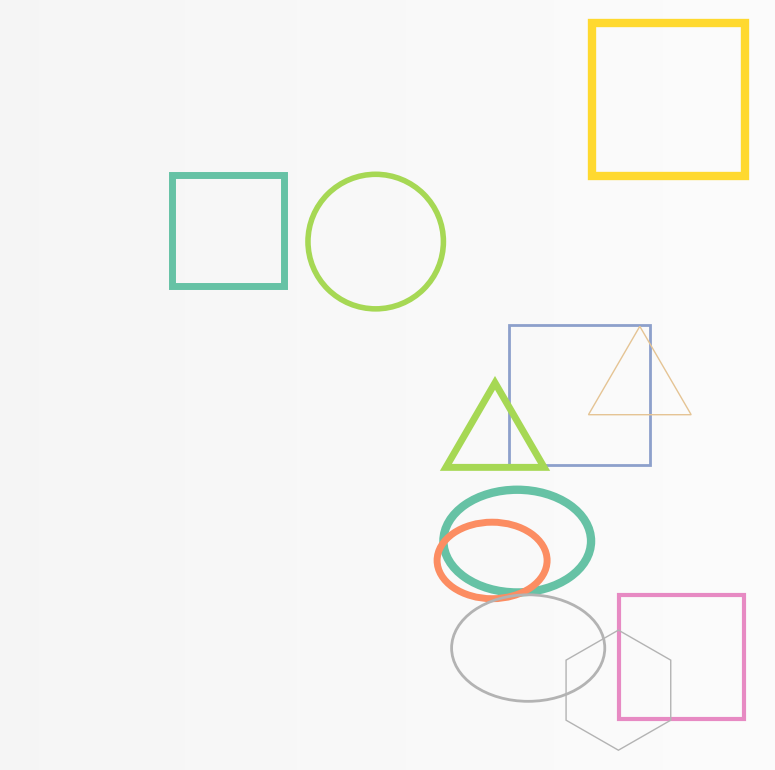[{"shape": "oval", "thickness": 3, "radius": 0.48, "center": [0.667, 0.297]}, {"shape": "square", "thickness": 2.5, "radius": 0.36, "center": [0.294, 0.701]}, {"shape": "oval", "thickness": 2.5, "radius": 0.35, "center": [0.635, 0.272]}, {"shape": "square", "thickness": 1, "radius": 0.45, "center": [0.747, 0.487]}, {"shape": "square", "thickness": 1.5, "radius": 0.4, "center": [0.879, 0.147]}, {"shape": "circle", "thickness": 2, "radius": 0.44, "center": [0.485, 0.686]}, {"shape": "triangle", "thickness": 2.5, "radius": 0.37, "center": [0.639, 0.43]}, {"shape": "square", "thickness": 3, "radius": 0.5, "center": [0.863, 0.871]}, {"shape": "triangle", "thickness": 0.5, "radius": 0.38, "center": [0.826, 0.5]}, {"shape": "oval", "thickness": 1, "radius": 0.49, "center": [0.682, 0.158]}, {"shape": "hexagon", "thickness": 0.5, "radius": 0.39, "center": [0.798, 0.104]}]